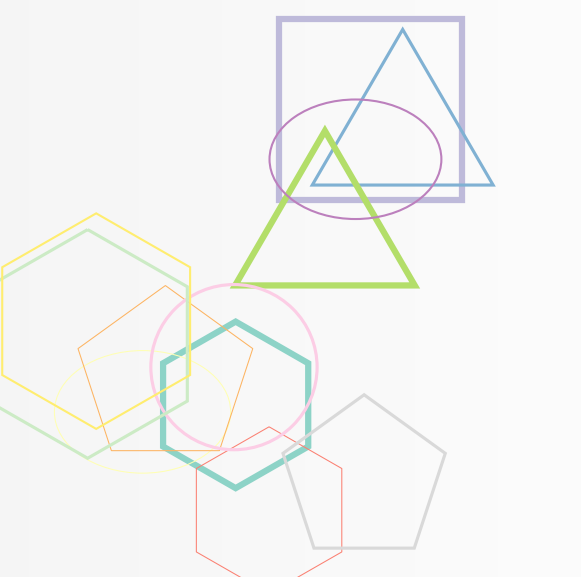[{"shape": "hexagon", "thickness": 3, "radius": 0.72, "center": [0.405, 0.298]}, {"shape": "oval", "thickness": 0.5, "radius": 0.76, "center": [0.245, 0.286]}, {"shape": "square", "thickness": 3, "radius": 0.79, "center": [0.637, 0.809]}, {"shape": "hexagon", "thickness": 0.5, "radius": 0.72, "center": [0.463, 0.116]}, {"shape": "triangle", "thickness": 1.5, "radius": 0.9, "center": [0.693, 0.769]}, {"shape": "pentagon", "thickness": 0.5, "radius": 0.79, "center": [0.285, 0.347]}, {"shape": "triangle", "thickness": 3, "radius": 0.89, "center": [0.559, 0.594]}, {"shape": "circle", "thickness": 1.5, "radius": 0.72, "center": [0.403, 0.363]}, {"shape": "pentagon", "thickness": 1.5, "radius": 0.73, "center": [0.626, 0.169]}, {"shape": "oval", "thickness": 1, "radius": 0.74, "center": [0.612, 0.723]}, {"shape": "hexagon", "thickness": 1.5, "radius": 0.99, "center": [0.151, 0.404]}, {"shape": "hexagon", "thickness": 1, "radius": 0.93, "center": [0.165, 0.443]}]